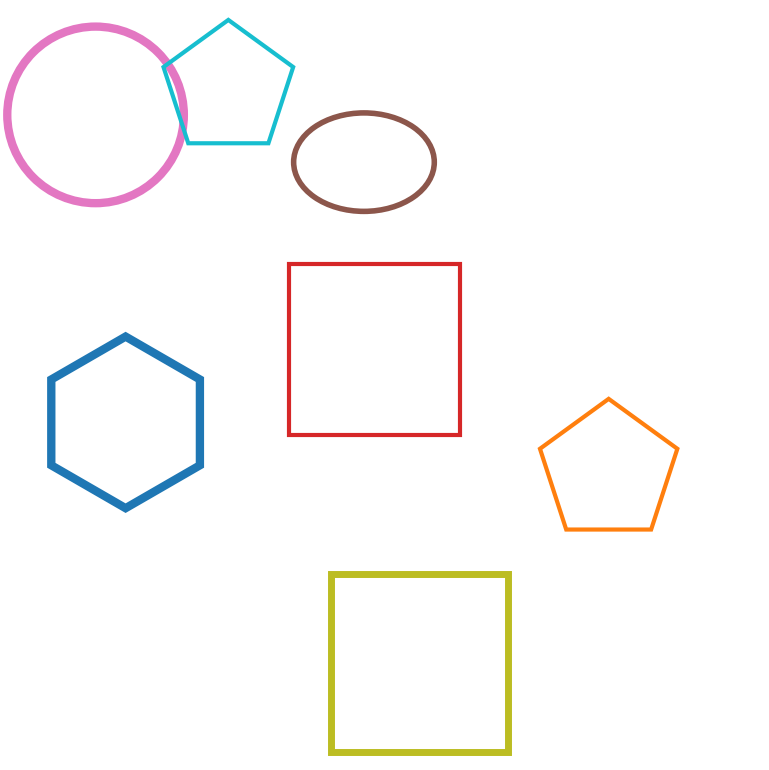[{"shape": "hexagon", "thickness": 3, "radius": 0.56, "center": [0.163, 0.451]}, {"shape": "pentagon", "thickness": 1.5, "radius": 0.47, "center": [0.79, 0.388]}, {"shape": "square", "thickness": 1.5, "radius": 0.56, "center": [0.486, 0.546]}, {"shape": "oval", "thickness": 2, "radius": 0.46, "center": [0.473, 0.789]}, {"shape": "circle", "thickness": 3, "radius": 0.57, "center": [0.124, 0.851]}, {"shape": "square", "thickness": 2.5, "radius": 0.57, "center": [0.545, 0.139]}, {"shape": "pentagon", "thickness": 1.5, "radius": 0.44, "center": [0.297, 0.886]}]